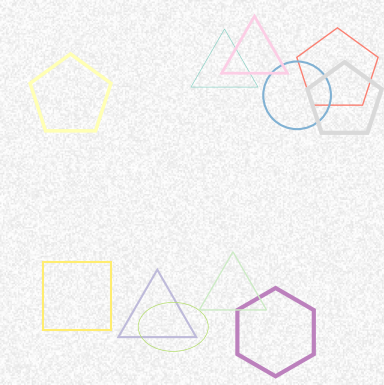[{"shape": "triangle", "thickness": 0.5, "radius": 0.5, "center": [0.583, 0.824]}, {"shape": "pentagon", "thickness": 2.5, "radius": 0.55, "center": [0.183, 0.749]}, {"shape": "triangle", "thickness": 1.5, "radius": 0.58, "center": [0.409, 0.183]}, {"shape": "pentagon", "thickness": 1, "radius": 0.56, "center": [0.877, 0.817]}, {"shape": "circle", "thickness": 1.5, "radius": 0.44, "center": [0.772, 0.752]}, {"shape": "oval", "thickness": 0.5, "radius": 0.45, "center": [0.45, 0.151]}, {"shape": "triangle", "thickness": 2, "radius": 0.49, "center": [0.661, 0.859]}, {"shape": "pentagon", "thickness": 3, "radius": 0.51, "center": [0.895, 0.737]}, {"shape": "hexagon", "thickness": 3, "radius": 0.57, "center": [0.716, 0.137]}, {"shape": "triangle", "thickness": 1, "radius": 0.5, "center": [0.605, 0.245]}, {"shape": "square", "thickness": 1.5, "radius": 0.44, "center": [0.201, 0.232]}]